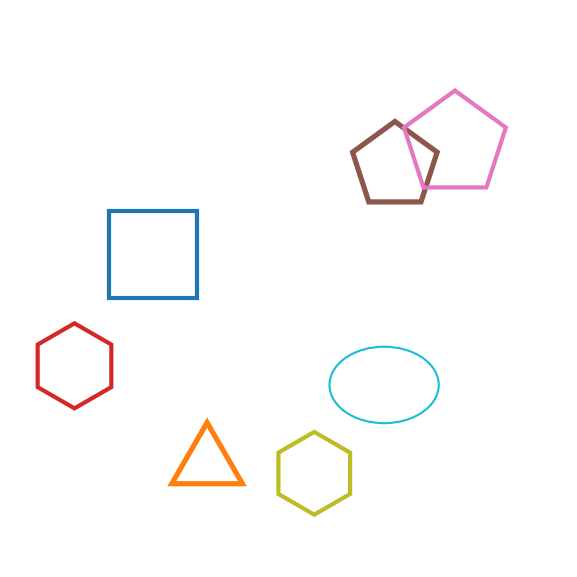[{"shape": "square", "thickness": 2, "radius": 0.38, "center": [0.265, 0.558]}, {"shape": "triangle", "thickness": 2.5, "radius": 0.35, "center": [0.359, 0.197]}, {"shape": "hexagon", "thickness": 2, "radius": 0.37, "center": [0.129, 0.366]}, {"shape": "pentagon", "thickness": 2.5, "radius": 0.38, "center": [0.684, 0.712]}, {"shape": "pentagon", "thickness": 2, "radius": 0.46, "center": [0.788, 0.75]}, {"shape": "hexagon", "thickness": 2, "radius": 0.36, "center": [0.544, 0.18]}, {"shape": "oval", "thickness": 1, "radius": 0.47, "center": [0.665, 0.333]}]